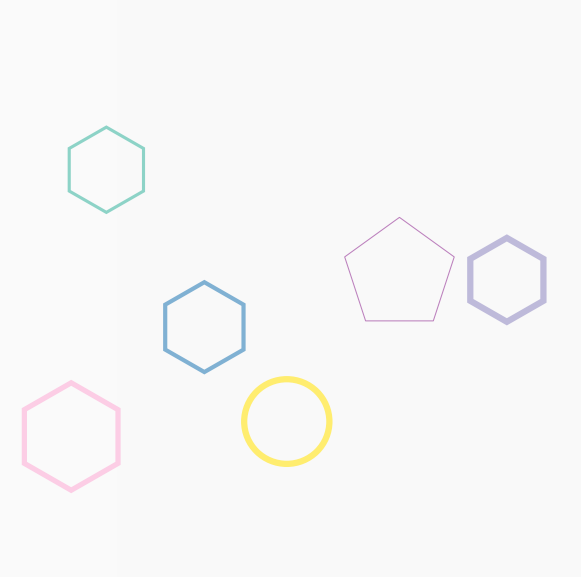[{"shape": "hexagon", "thickness": 1.5, "radius": 0.37, "center": [0.183, 0.705]}, {"shape": "hexagon", "thickness": 3, "radius": 0.36, "center": [0.872, 0.515]}, {"shape": "hexagon", "thickness": 2, "radius": 0.39, "center": [0.352, 0.433]}, {"shape": "hexagon", "thickness": 2.5, "radius": 0.47, "center": [0.122, 0.243]}, {"shape": "pentagon", "thickness": 0.5, "radius": 0.5, "center": [0.687, 0.524]}, {"shape": "circle", "thickness": 3, "radius": 0.37, "center": [0.493, 0.269]}]